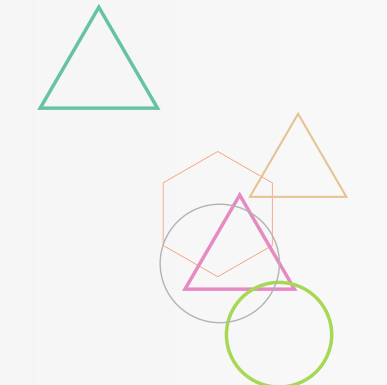[{"shape": "triangle", "thickness": 2.5, "radius": 0.87, "center": [0.255, 0.806]}, {"shape": "hexagon", "thickness": 0.5, "radius": 0.81, "center": [0.562, 0.444]}, {"shape": "triangle", "thickness": 2.5, "radius": 0.82, "center": [0.619, 0.33]}, {"shape": "circle", "thickness": 2.5, "radius": 0.68, "center": [0.72, 0.131]}, {"shape": "triangle", "thickness": 1.5, "radius": 0.72, "center": [0.769, 0.561]}, {"shape": "circle", "thickness": 1, "radius": 0.77, "center": [0.567, 0.316]}]